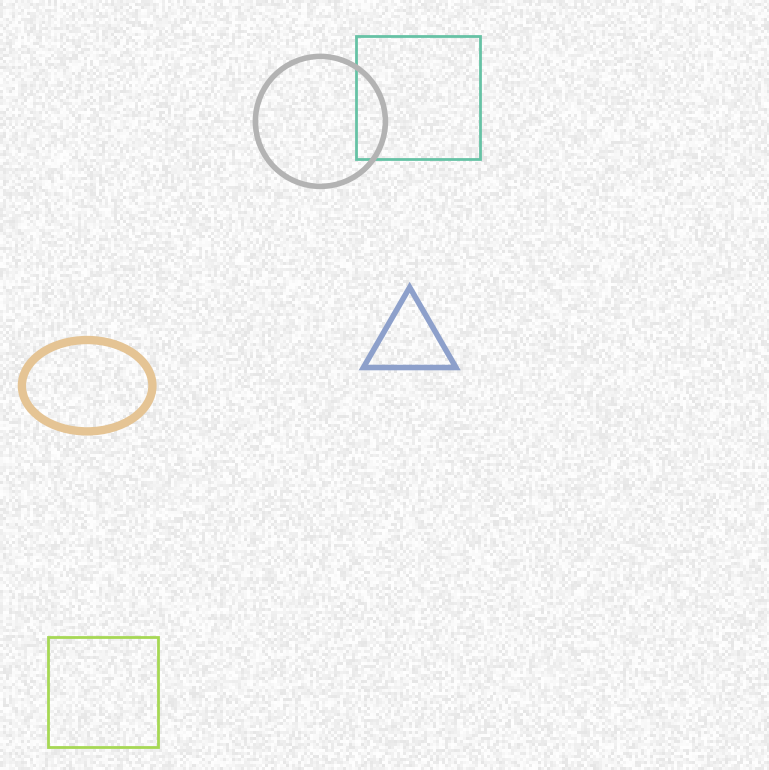[{"shape": "square", "thickness": 1, "radius": 0.4, "center": [0.543, 0.873]}, {"shape": "triangle", "thickness": 2, "radius": 0.35, "center": [0.532, 0.557]}, {"shape": "square", "thickness": 1, "radius": 0.36, "center": [0.134, 0.101]}, {"shape": "oval", "thickness": 3, "radius": 0.42, "center": [0.113, 0.499]}, {"shape": "circle", "thickness": 2, "radius": 0.42, "center": [0.416, 0.842]}]